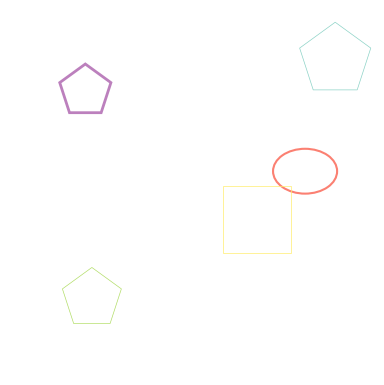[{"shape": "pentagon", "thickness": 0.5, "radius": 0.49, "center": [0.871, 0.845]}, {"shape": "oval", "thickness": 1.5, "radius": 0.42, "center": [0.792, 0.555]}, {"shape": "pentagon", "thickness": 0.5, "radius": 0.4, "center": [0.239, 0.225]}, {"shape": "pentagon", "thickness": 2, "radius": 0.35, "center": [0.222, 0.764]}, {"shape": "square", "thickness": 0.5, "radius": 0.44, "center": [0.668, 0.43]}]